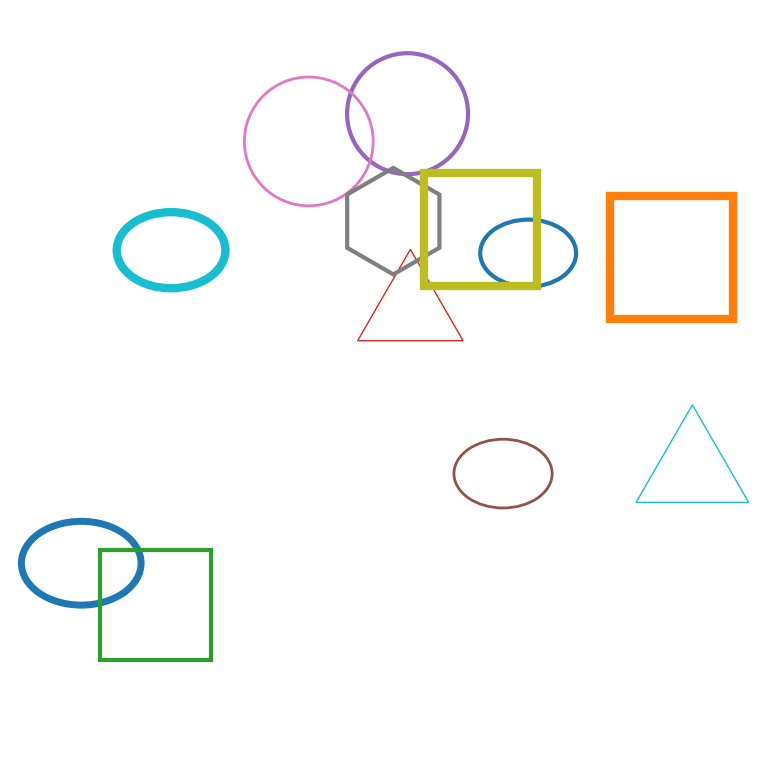[{"shape": "oval", "thickness": 1.5, "radius": 0.31, "center": [0.686, 0.671]}, {"shape": "oval", "thickness": 2.5, "radius": 0.39, "center": [0.106, 0.269]}, {"shape": "square", "thickness": 3, "radius": 0.4, "center": [0.872, 0.665]}, {"shape": "square", "thickness": 1.5, "radius": 0.36, "center": [0.202, 0.214]}, {"shape": "triangle", "thickness": 0.5, "radius": 0.4, "center": [0.533, 0.597]}, {"shape": "circle", "thickness": 1.5, "radius": 0.39, "center": [0.529, 0.852]}, {"shape": "oval", "thickness": 1, "radius": 0.32, "center": [0.653, 0.385]}, {"shape": "circle", "thickness": 1, "radius": 0.42, "center": [0.401, 0.816]}, {"shape": "hexagon", "thickness": 1.5, "radius": 0.35, "center": [0.511, 0.713]}, {"shape": "square", "thickness": 3, "radius": 0.37, "center": [0.624, 0.702]}, {"shape": "triangle", "thickness": 0.5, "radius": 0.42, "center": [0.899, 0.39]}, {"shape": "oval", "thickness": 3, "radius": 0.35, "center": [0.222, 0.675]}]